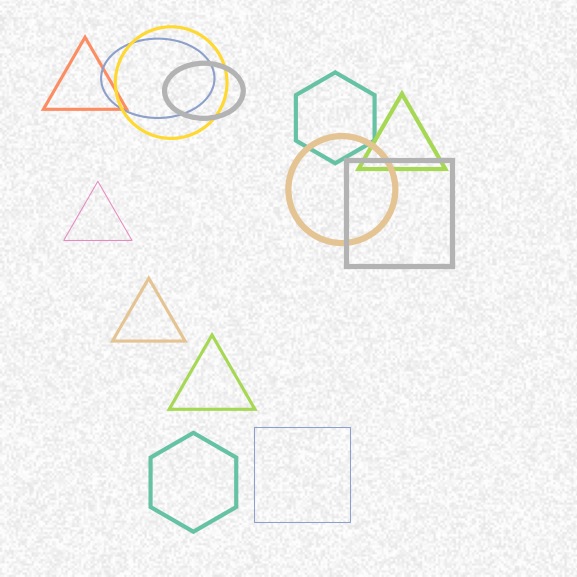[{"shape": "hexagon", "thickness": 2, "radius": 0.43, "center": [0.335, 0.164]}, {"shape": "hexagon", "thickness": 2, "radius": 0.39, "center": [0.58, 0.795]}, {"shape": "triangle", "thickness": 1.5, "radius": 0.42, "center": [0.147, 0.851]}, {"shape": "square", "thickness": 0.5, "radius": 0.41, "center": [0.523, 0.177]}, {"shape": "oval", "thickness": 1, "radius": 0.49, "center": [0.273, 0.864]}, {"shape": "triangle", "thickness": 0.5, "radius": 0.34, "center": [0.169, 0.617]}, {"shape": "triangle", "thickness": 2, "radius": 0.43, "center": [0.696, 0.75]}, {"shape": "triangle", "thickness": 1.5, "radius": 0.43, "center": [0.367, 0.333]}, {"shape": "circle", "thickness": 1.5, "radius": 0.48, "center": [0.296, 0.856]}, {"shape": "circle", "thickness": 3, "radius": 0.46, "center": [0.592, 0.671]}, {"shape": "triangle", "thickness": 1.5, "radius": 0.36, "center": [0.258, 0.445]}, {"shape": "oval", "thickness": 2.5, "radius": 0.34, "center": [0.353, 0.842]}, {"shape": "square", "thickness": 2.5, "radius": 0.46, "center": [0.691, 0.631]}]